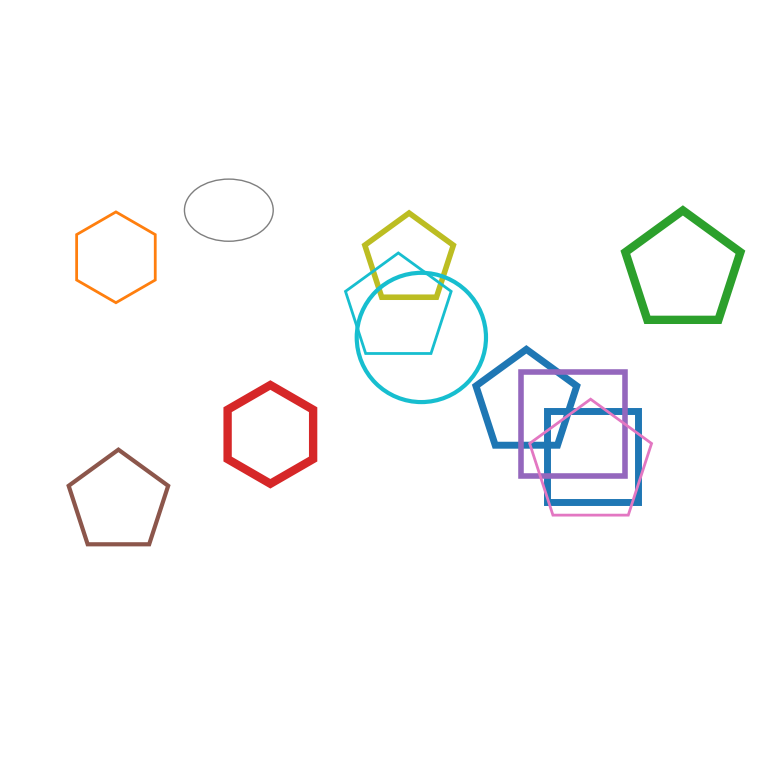[{"shape": "pentagon", "thickness": 2.5, "radius": 0.34, "center": [0.684, 0.477]}, {"shape": "square", "thickness": 2.5, "radius": 0.29, "center": [0.769, 0.407]}, {"shape": "hexagon", "thickness": 1, "radius": 0.29, "center": [0.151, 0.666]}, {"shape": "pentagon", "thickness": 3, "radius": 0.39, "center": [0.887, 0.648]}, {"shape": "hexagon", "thickness": 3, "radius": 0.32, "center": [0.351, 0.436]}, {"shape": "square", "thickness": 2, "radius": 0.34, "center": [0.744, 0.45]}, {"shape": "pentagon", "thickness": 1.5, "radius": 0.34, "center": [0.154, 0.348]}, {"shape": "pentagon", "thickness": 1, "radius": 0.42, "center": [0.767, 0.398]}, {"shape": "oval", "thickness": 0.5, "radius": 0.29, "center": [0.297, 0.727]}, {"shape": "pentagon", "thickness": 2, "radius": 0.3, "center": [0.531, 0.663]}, {"shape": "pentagon", "thickness": 1, "radius": 0.36, "center": [0.517, 0.599]}, {"shape": "circle", "thickness": 1.5, "radius": 0.42, "center": [0.547, 0.562]}]